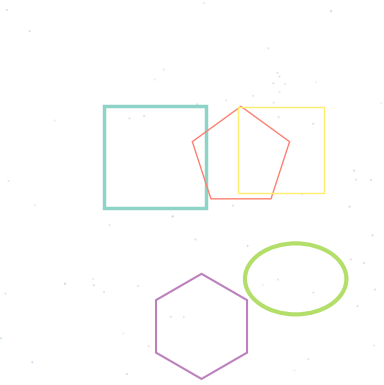[{"shape": "square", "thickness": 2.5, "radius": 0.66, "center": [0.403, 0.592]}, {"shape": "pentagon", "thickness": 1, "radius": 0.66, "center": [0.626, 0.591]}, {"shape": "oval", "thickness": 3, "radius": 0.66, "center": [0.768, 0.276]}, {"shape": "hexagon", "thickness": 1.5, "radius": 0.68, "center": [0.523, 0.152]}, {"shape": "square", "thickness": 1, "radius": 0.56, "center": [0.731, 0.611]}]